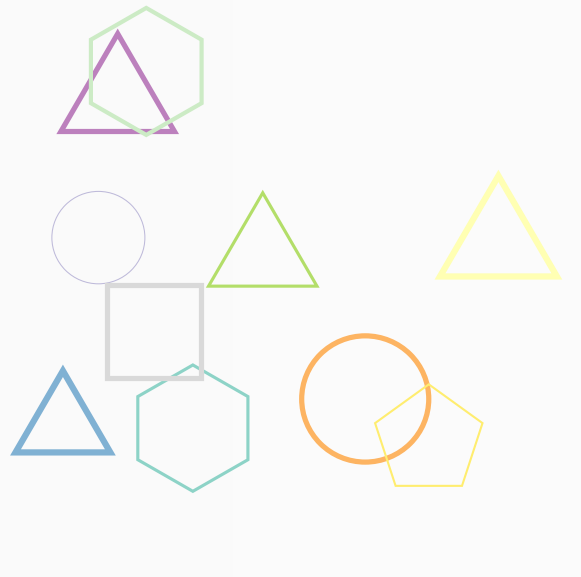[{"shape": "hexagon", "thickness": 1.5, "radius": 0.55, "center": [0.332, 0.258]}, {"shape": "triangle", "thickness": 3, "radius": 0.58, "center": [0.858, 0.578]}, {"shape": "circle", "thickness": 0.5, "radius": 0.4, "center": [0.169, 0.588]}, {"shape": "triangle", "thickness": 3, "radius": 0.47, "center": [0.108, 0.263]}, {"shape": "circle", "thickness": 2.5, "radius": 0.55, "center": [0.628, 0.308]}, {"shape": "triangle", "thickness": 1.5, "radius": 0.54, "center": [0.452, 0.557]}, {"shape": "square", "thickness": 2.5, "radius": 0.4, "center": [0.265, 0.425]}, {"shape": "triangle", "thickness": 2.5, "radius": 0.56, "center": [0.203, 0.828]}, {"shape": "hexagon", "thickness": 2, "radius": 0.55, "center": [0.252, 0.875]}, {"shape": "pentagon", "thickness": 1, "radius": 0.49, "center": [0.738, 0.236]}]